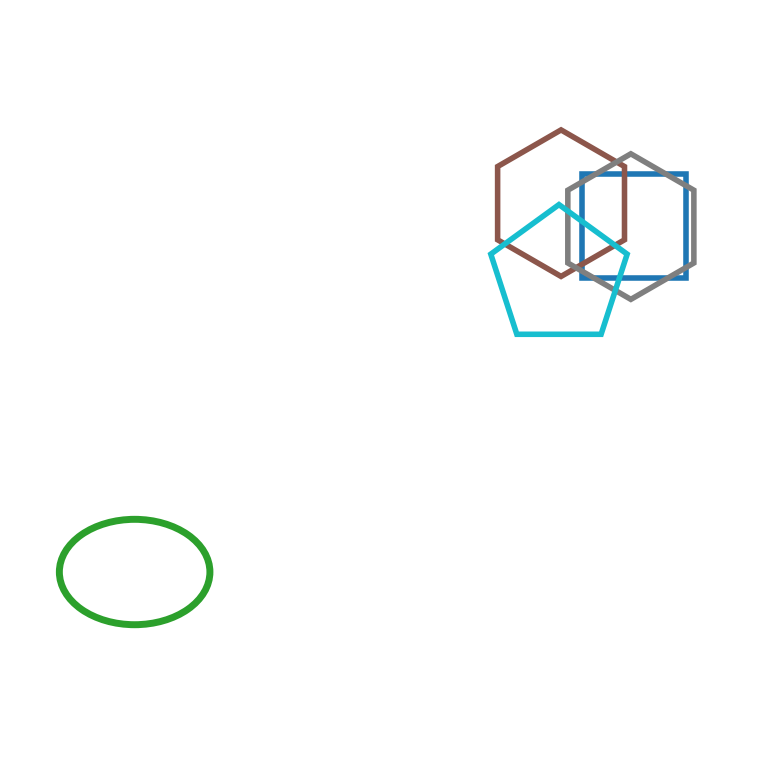[{"shape": "square", "thickness": 2, "radius": 0.34, "center": [0.824, 0.706]}, {"shape": "oval", "thickness": 2.5, "radius": 0.49, "center": [0.175, 0.257]}, {"shape": "hexagon", "thickness": 2, "radius": 0.48, "center": [0.729, 0.736]}, {"shape": "hexagon", "thickness": 2, "radius": 0.47, "center": [0.819, 0.706]}, {"shape": "pentagon", "thickness": 2, "radius": 0.47, "center": [0.726, 0.641]}]